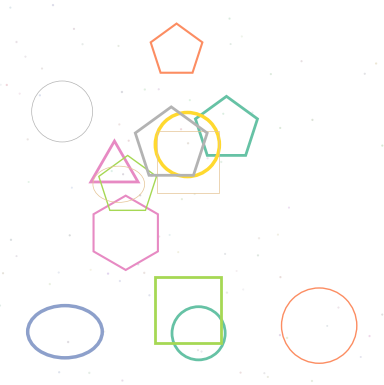[{"shape": "circle", "thickness": 2, "radius": 0.35, "center": [0.516, 0.134]}, {"shape": "pentagon", "thickness": 2, "radius": 0.42, "center": [0.588, 0.665]}, {"shape": "pentagon", "thickness": 1.5, "radius": 0.35, "center": [0.459, 0.868]}, {"shape": "circle", "thickness": 1, "radius": 0.49, "center": [0.829, 0.154]}, {"shape": "oval", "thickness": 2.5, "radius": 0.48, "center": [0.169, 0.138]}, {"shape": "triangle", "thickness": 2, "radius": 0.35, "center": [0.297, 0.563]}, {"shape": "hexagon", "thickness": 1.5, "radius": 0.48, "center": [0.327, 0.395]}, {"shape": "square", "thickness": 2, "radius": 0.43, "center": [0.488, 0.195]}, {"shape": "pentagon", "thickness": 1, "radius": 0.39, "center": [0.332, 0.517]}, {"shape": "circle", "thickness": 2.5, "radius": 0.42, "center": [0.487, 0.625]}, {"shape": "square", "thickness": 0.5, "radius": 0.41, "center": [0.488, 0.58]}, {"shape": "oval", "thickness": 0.5, "radius": 0.34, "center": [0.309, 0.521]}, {"shape": "circle", "thickness": 0.5, "radius": 0.4, "center": [0.161, 0.71]}, {"shape": "pentagon", "thickness": 2, "radius": 0.49, "center": [0.445, 0.624]}]